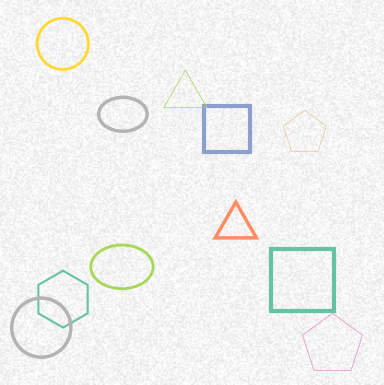[{"shape": "hexagon", "thickness": 1.5, "radius": 0.37, "center": [0.164, 0.223]}, {"shape": "square", "thickness": 3, "radius": 0.41, "center": [0.786, 0.273]}, {"shape": "triangle", "thickness": 2.5, "radius": 0.31, "center": [0.613, 0.413]}, {"shape": "square", "thickness": 3, "radius": 0.3, "center": [0.59, 0.664]}, {"shape": "pentagon", "thickness": 0.5, "radius": 0.41, "center": [0.864, 0.104]}, {"shape": "triangle", "thickness": 0.5, "radius": 0.32, "center": [0.481, 0.753]}, {"shape": "oval", "thickness": 2, "radius": 0.41, "center": [0.317, 0.307]}, {"shape": "circle", "thickness": 2, "radius": 0.33, "center": [0.163, 0.886]}, {"shape": "pentagon", "thickness": 0.5, "radius": 0.29, "center": [0.792, 0.655]}, {"shape": "oval", "thickness": 2.5, "radius": 0.31, "center": [0.319, 0.703]}, {"shape": "circle", "thickness": 2.5, "radius": 0.38, "center": [0.107, 0.149]}]